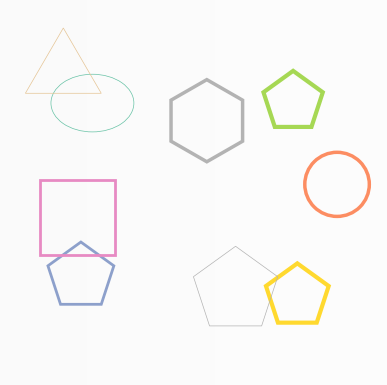[{"shape": "oval", "thickness": 0.5, "radius": 0.54, "center": [0.238, 0.732]}, {"shape": "circle", "thickness": 2.5, "radius": 0.42, "center": [0.87, 0.521]}, {"shape": "pentagon", "thickness": 2, "radius": 0.45, "center": [0.209, 0.282]}, {"shape": "square", "thickness": 2, "radius": 0.49, "center": [0.2, 0.435]}, {"shape": "pentagon", "thickness": 3, "radius": 0.4, "center": [0.756, 0.735]}, {"shape": "pentagon", "thickness": 3, "radius": 0.43, "center": [0.767, 0.231]}, {"shape": "triangle", "thickness": 0.5, "radius": 0.57, "center": [0.163, 0.814]}, {"shape": "hexagon", "thickness": 2.5, "radius": 0.53, "center": [0.534, 0.687]}, {"shape": "pentagon", "thickness": 0.5, "radius": 0.57, "center": [0.608, 0.246]}]